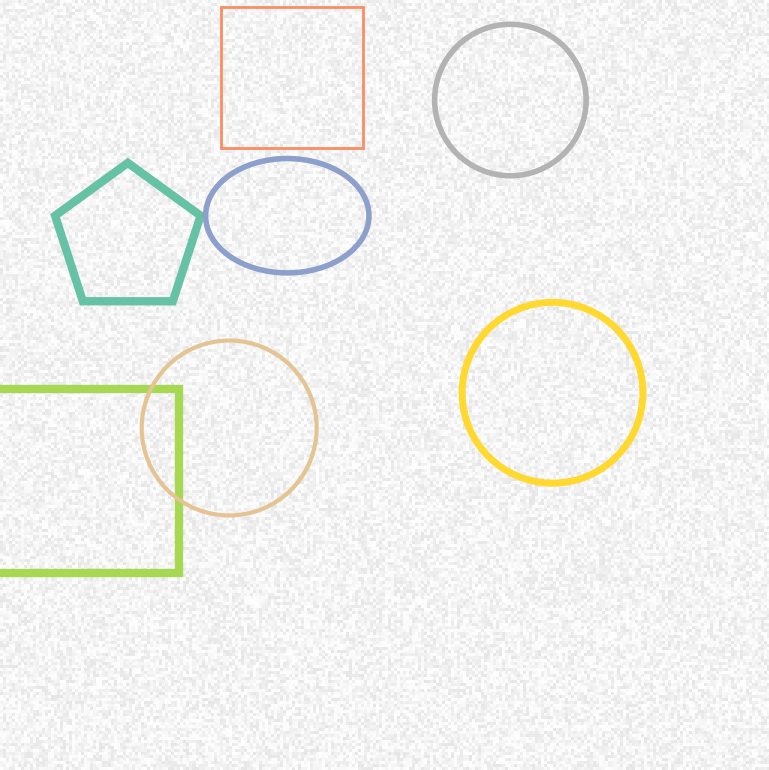[{"shape": "pentagon", "thickness": 3, "radius": 0.5, "center": [0.166, 0.689]}, {"shape": "square", "thickness": 1, "radius": 0.46, "center": [0.379, 0.9]}, {"shape": "oval", "thickness": 2, "radius": 0.53, "center": [0.373, 0.72]}, {"shape": "square", "thickness": 3, "radius": 0.6, "center": [0.113, 0.376]}, {"shape": "circle", "thickness": 2.5, "radius": 0.59, "center": [0.718, 0.49]}, {"shape": "circle", "thickness": 1.5, "radius": 0.57, "center": [0.298, 0.444]}, {"shape": "circle", "thickness": 2, "radius": 0.49, "center": [0.663, 0.87]}]